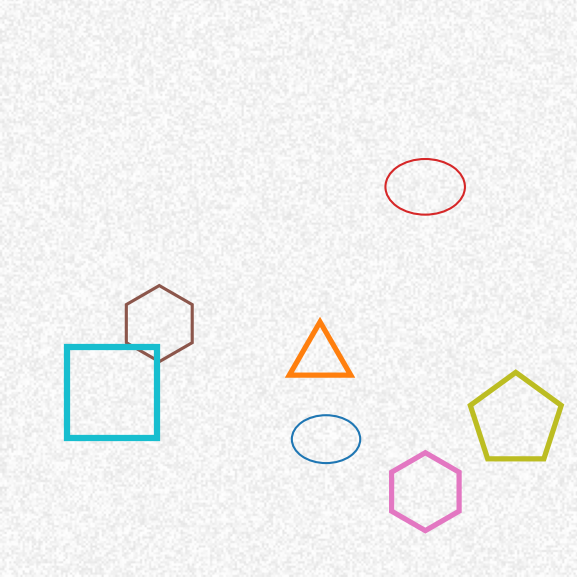[{"shape": "oval", "thickness": 1, "radius": 0.3, "center": [0.565, 0.239]}, {"shape": "triangle", "thickness": 2.5, "radius": 0.31, "center": [0.554, 0.38]}, {"shape": "oval", "thickness": 1, "radius": 0.34, "center": [0.736, 0.676]}, {"shape": "hexagon", "thickness": 1.5, "radius": 0.33, "center": [0.276, 0.439]}, {"shape": "hexagon", "thickness": 2.5, "radius": 0.34, "center": [0.737, 0.148]}, {"shape": "pentagon", "thickness": 2.5, "radius": 0.41, "center": [0.893, 0.272]}, {"shape": "square", "thickness": 3, "radius": 0.39, "center": [0.194, 0.319]}]